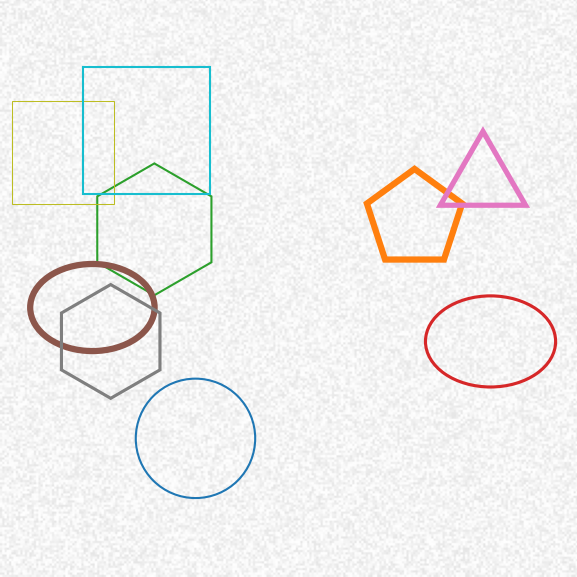[{"shape": "circle", "thickness": 1, "radius": 0.52, "center": [0.339, 0.24]}, {"shape": "pentagon", "thickness": 3, "radius": 0.43, "center": [0.718, 0.62]}, {"shape": "hexagon", "thickness": 1, "radius": 0.57, "center": [0.267, 0.602]}, {"shape": "oval", "thickness": 1.5, "radius": 0.56, "center": [0.849, 0.408]}, {"shape": "oval", "thickness": 3, "radius": 0.54, "center": [0.16, 0.467]}, {"shape": "triangle", "thickness": 2.5, "radius": 0.43, "center": [0.836, 0.686]}, {"shape": "hexagon", "thickness": 1.5, "radius": 0.49, "center": [0.192, 0.408]}, {"shape": "square", "thickness": 0.5, "radius": 0.44, "center": [0.109, 0.735]}, {"shape": "square", "thickness": 1, "radius": 0.55, "center": [0.254, 0.774]}]